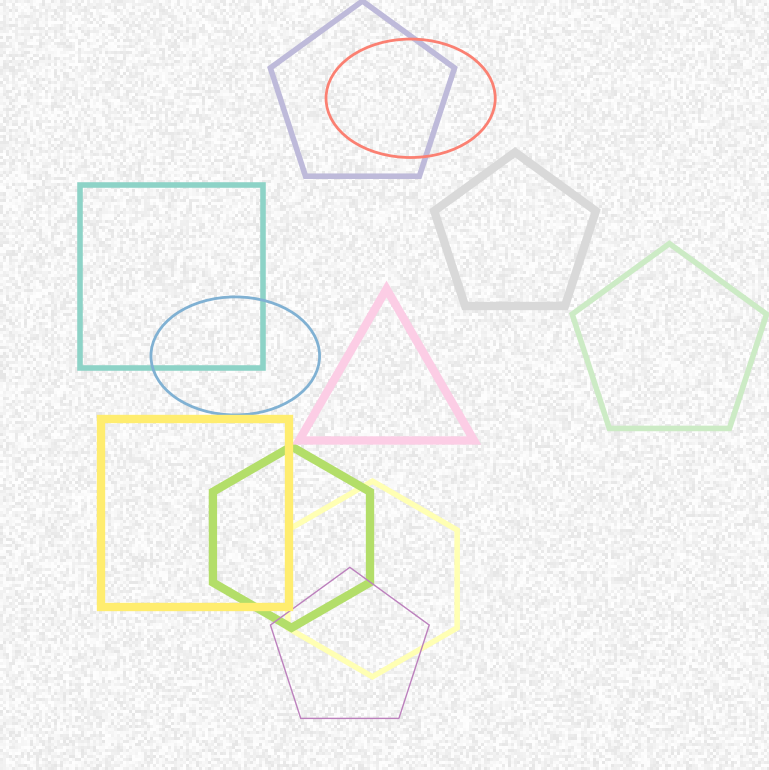[{"shape": "square", "thickness": 2, "radius": 0.59, "center": [0.223, 0.641]}, {"shape": "hexagon", "thickness": 2, "radius": 0.64, "center": [0.484, 0.248]}, {"shape": "pentagon", "thickness": 2, "radius": 0.63, "center": [0.471, 0.873]}, {"shape": "oval", "thickness": 1, "radius": 0.55, "center": [0.533, 0.872]}, {"shape": "oval", "thickness": 1, "radius": 0.55, "center": [0.306, 0.538]}, {"shape": "hexagon", "thickness": 3, "radius": 0.59, "center": [0.379, 0.302]}, {"shape": "triangle", "thickness": 3, "radius": 0.66, "center": [0.502, 0.494]}, {"shape": "pentagon", "thickness": 3, "radius": 0.55, "center": [0.669, 0.692]}, {"shape": "pentagon", "thickness": 0.5, "radius": 0.54, "center": [0.454, 0.155]}, {"shape": "pentagon", "thickness": 2, "radius": 0.66, "center": [0.869, 0.551]}, {"shape": "square", "thickness": 3, "radius": 0.61, "center": [0.253, 0.334]}]